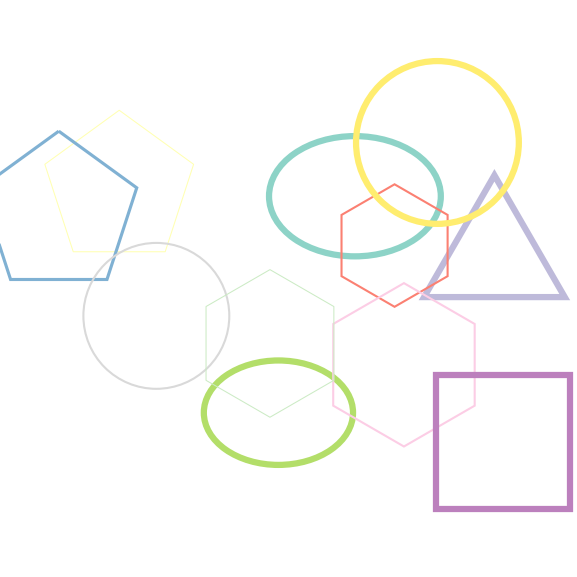[{"shape": "oval", "thickness": 3, "radius": 0.74, "center": [0.615, 0.659]}, {"shape": "pentagon", "thickness": 0.5, "radius": 0.68, "center": [0.206, 0.673]}, {"shape": "triangle", "thickness": 3, "radius": 0.7, "center": [0.856, 0.555]}, {"shape": "hexagon", "thickness": 1, "radius": 0.53, "center": [0.683, 0.574]}, {"shape": "pentagon", "thickness": 1.5, "radius": 0.71, "center": [0.102, 0.63]}, {"shape": "oval", "thickness": 3, "radius": 0.65, "center": [0.482, 0.285]}, {"shape": "hexagon", "thickness": 1, "radius": 0.71, "center": [0.699, 0.367]}, {"shape": "circle", "thickness": 1, "radius": 0.63, "center": [0.271, 0.452]}, {"shape": "square", "thickness": 3, "radius": 0.58, "center": [0.871, 0.234]}, {"shape": "hexagon", "thickness": 0.5, "radius": 0.64, "center": [0.467, 0.404]}, {"shape": "circle", "thickness": 3, "radius": 0.7, "center": [0.757, 0.752]}]